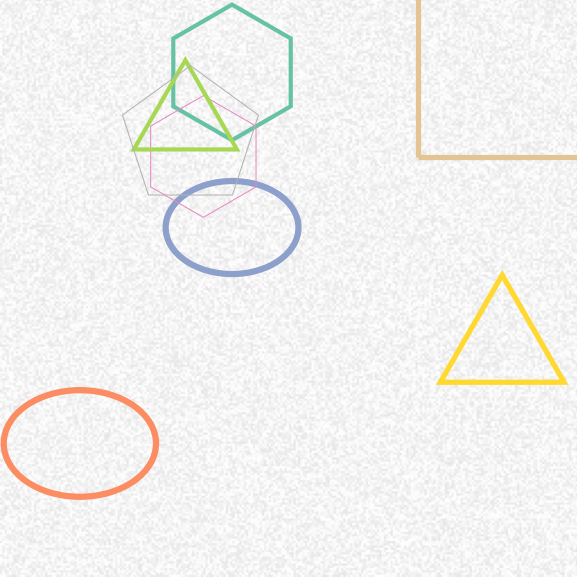[{"shape": "hexagon", "thickness": 2, "radius": 0.59, "center": [0.402, 0.874]}, {"shape": "oval", "thickness": 3, "radius": 0.66, "center": [0.138, 0.231]}, {"shape": "oval", "thickness": 3, "radius": 0.58, "center": [0.402, 0.605]}, {"shape": "hexagon", "thickness": 0.5, "radius": 0.53, "center": [0.352, 0.728]}, {"shape": "triangle", "thickness": 2, "radius": 0.52, "center": [0.321, 0.792]}, {"shape": "triangle", "thickness": 2.5, "radius": 0.62, "center": [0.87, 0.399]}, {"shape": "square", "thickness": 2.5, "radius": 0.73, "center": [0.869, 0.872]}, {"shape": "pentagon", "thickness": 0.5, "radius": 0.62, "center": [0.33, 0.762]}]